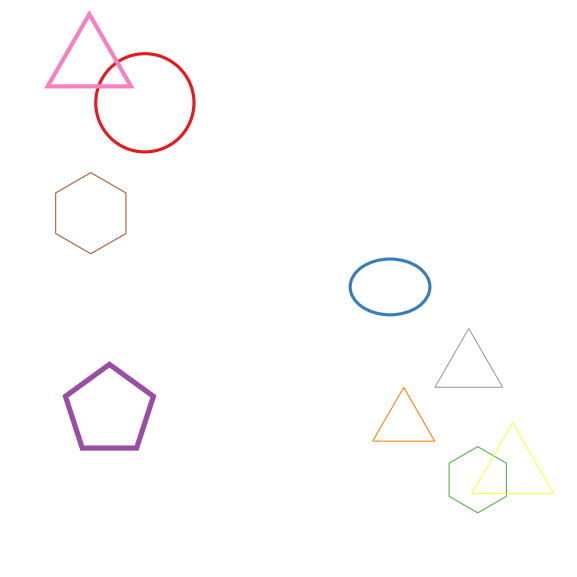[{"shape": "circle", "thickness": 1.5, "radius": 0.43, "center": [0.251, 0.821]}, {"shape": "oval", "thickness": 1.5, "radius": 0.35, "center": [0.675, 0.502]}, {"shape": "hexagon", "thickness": 0.5, "radius": 0.29, "center": [0.827, 0.168]}, {"shape": "pentagon", "thickness": 2.5, "radius": 0.4, "center": [0.19, 0.288]}, {"shape": "triangle", "thickness": 0.5, "radius": 0.31, "center": [0.699, 0.266]}, {"shape": "triangle", "thickness": 0.5, "radius": 0.41, "center": [0.888, 0.185]}, {"shape": "hexagon", "thickness": 0.5, "radius": 0.35, "center": [0.157, 0.63]}, {"shape": "triangle", "thickness": 2, "radius": 0.42, "center": [0.155, 0.891]}, {"shape": "triangle", "thickness": 0.5, "radius": 0.34, "center": [0.812, 0.362]}]